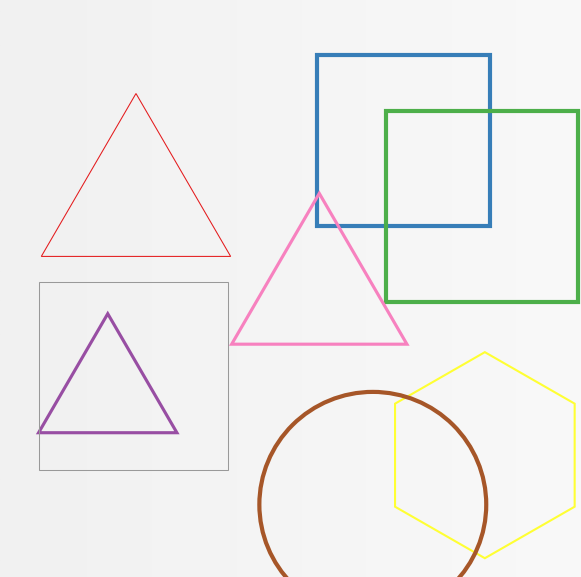[{"shape": "triangle", "thickness": 0.5, "radius": 0.94, "center": [0.234, 0.649]}, {"shape": "square", "thickness": 2, "radius": 0.74, "center": [0.694, 0.755]}, {"shape": "square", "thickness": 2, "radius": 0.83, "center": [0.83, 0.642]}, {"shape": "triangle", "thickness": 1.5, "radius": 0.69, "center": [0.185, 0.319]}, {"shape": "hexagon", "thickness": 1, "radius": 0.89, "center": [0.834, 0.211]}, {"shape": "circle", "thickness": 2, "radius": 0.98, "center": [0.641, 0.125]}, {"shape": "triangle", "thickness": 1.5, "radius": 0.87, "center": [0.549, 0.49]}, {"shape": "square", "thickness": 0.5, "radius": 0.81, "center": [0.23, 0.348]}]